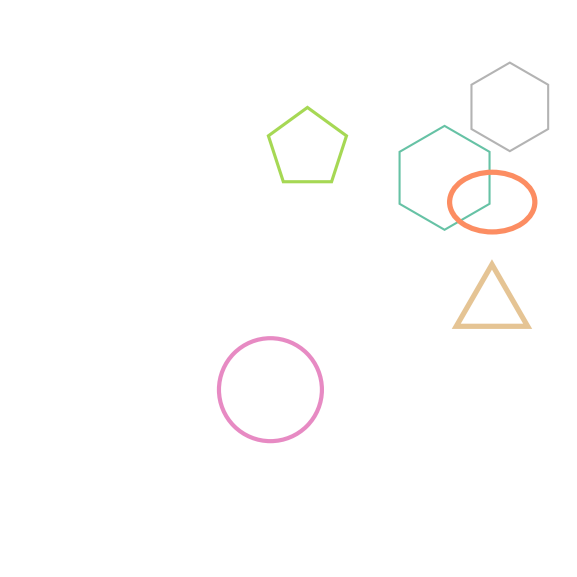[{"shape": "hexagon", "thickness": 1, "radius": 0.45, "center": [0.77, 0.691]}, {"shape": "oval", "thickness": 2.5, "radius": 0.37, "center": [0.852, 0.649]}, {"shape": "circle", "thickness": 2, "radius": 0.45, "center": [0.468, 0.324]}, {"shape": "pentagon", "thickness": 1.5, "radius": 0.36, "center": [0.532, 0.742]}, {"shape": "triangle", "thickness": 2.5, "radius": 0.36, "center": [0.852, 0.47]}, {"shape": "hexagon", "thickness": 1, "radius": 0.38, "center": [0.883, 0.814]}]